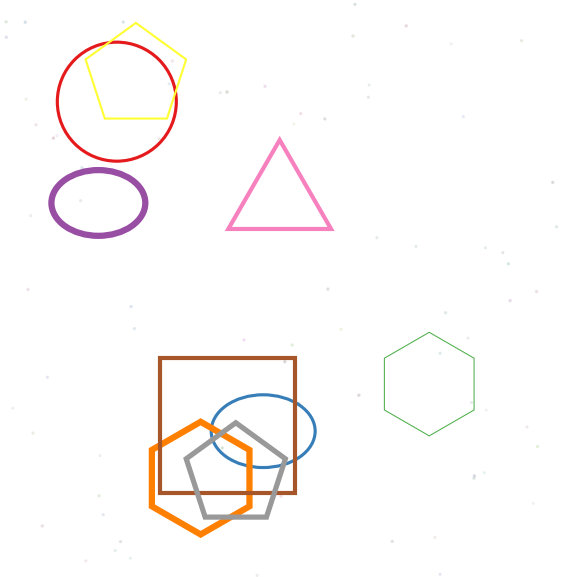[{"shape": "circle", "thickness": 1.5, "radius": 0.52, "center": [0.202, 0.823]}, {"shape": "oval", "thickness": 1.5, "radius": 0.45, "center": [0.456, 0.253]}, {"shape": "hexagon", "thickness": 0.5, "radius": 0.45, "center": [0.743, 0.334]}, {"shape": "oval", "thickness": 3, "radius": 0.41, "center": [0.17, 0.648]}, {"shape": "hexagon", "thickness": 3, "radius": 0.49, "center": [0.347, 0.171]}, {"shape": "pentagon", "thickness": 1, "radius": 0.46, "center": [0.235, 0.868]}, {"shape": "square", "thickness": 2, "radius": 0.59, "center": [0.394, 0.262]}, {"shape": "triangle", "thickness": 2, "radius": 0.51, "center": [0.484, 0.654]}, {"shape": "pentagon", "thickness": 2.5, "radius": 0.45, "center": [0.408, 0.177]}]